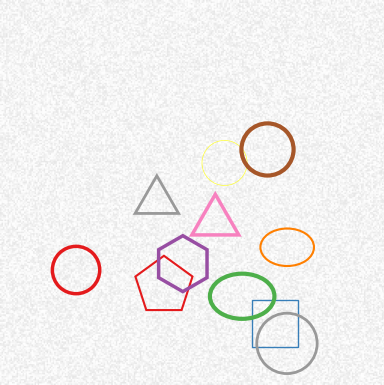[{"shape": "circle", "thickness": 2.5, "radius": 0.31, "center": [0.198, 0.299]}, {"shape": "pentagon", "thickness": 1.5, "radius": 0.39, "center": [0.426, 0.258]}, {"shape": "square", "thickness": 1, "radius": 0.3, "center": [0.714, 0.159]}, {"shape": "oval", "thickness": 3, "radius": 0.42, "center": [0.629, 0.23]}, {"shape": "hexagon", "thickness": 2.5, "radius": 0.36, "center": [0.475, 0.315]}, {"shape": "oval", "thickness": 1.5, "radius": 0.35, "center": [0.746, 0.358]}, {"shape": "circle", "thickness": 0.5, "radius": 0.29, "center": [0.583, 0.577]}, {"shape": "circle", "thickness": 3, "radius": 0.34, "center": [0.695, 0.612]}, {"shape": "triangle", "thickness": 2.5, "radius": 0.35, "center": [0.559, 0.425]}, {"shape": "triangle", "thickness": 2, "radius": 0.33, "center": [0.407, 0.478]}, {"shape": "circle", "thickness": 2, "radius": 0.39, "center": [0.745, 0.108]}]